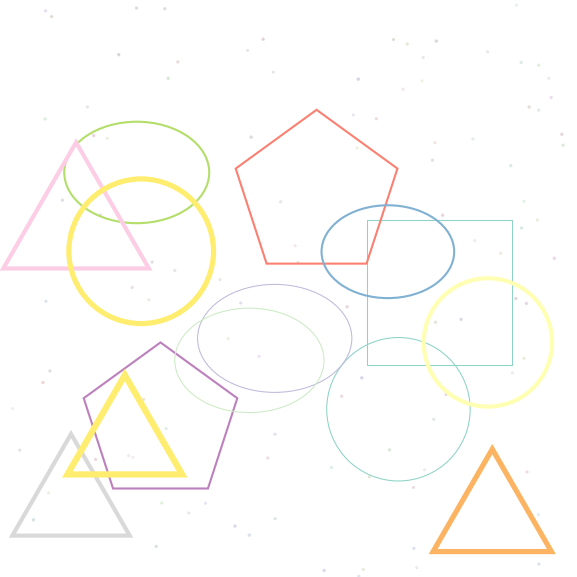[{"shape": "square", "thickness": 0.5, "radius": 0.63, "center": [0.761, 0.492]}, {"shape": "circle", "thickness": 0.5, "radius": 0.62, "center": [0.69, 0.29]}, {"shape": "circle", "thickness": 2, "radius": 0.56, "center": [0.845, 0.406]}, {"shape": "oval", "thickness": 0.5, "radius": 0.67, "center": [0.476, 0.413]}, {"shape": "pentagon", "thickness": 1, "radius": 0.74, "center": [0.548, 0.662]}, {"shape": "oval", "thickness": 1, "radius": 0.57, "center": [0.672, 0.563]}, {"shape": "triangle", "thickness": 2.5, "radius": 0.59, "center": [0.852, 0.103]}, {"shape": "oval", "thickness": 1, "radius": 0.63, "center": [0.237, 0.701]}, {"shape": "triangle", "thickness": 2, "radius": 0.73, "center": [0.132, 0.607]}, {"shape": "triangle", "thickness": 2, "radius": 0.59, "center": [0.123, 0.13]}, {"shape": "pentagon", "thickness": 1, "radius": 0.7, "center": [0.278, 0.266]}, {"shape": "oval", "thickness": 0.5, "radius": 0.65, "center": [0.432, 0.375]}, {"shape": "triangle", "thickness": 3, "radius": 0.57, "center": [0.216, 0.235]}, {"shape": "circle", "thickness": 2.5, "radius": 0.63, "center": [0.245, 0.564]}]